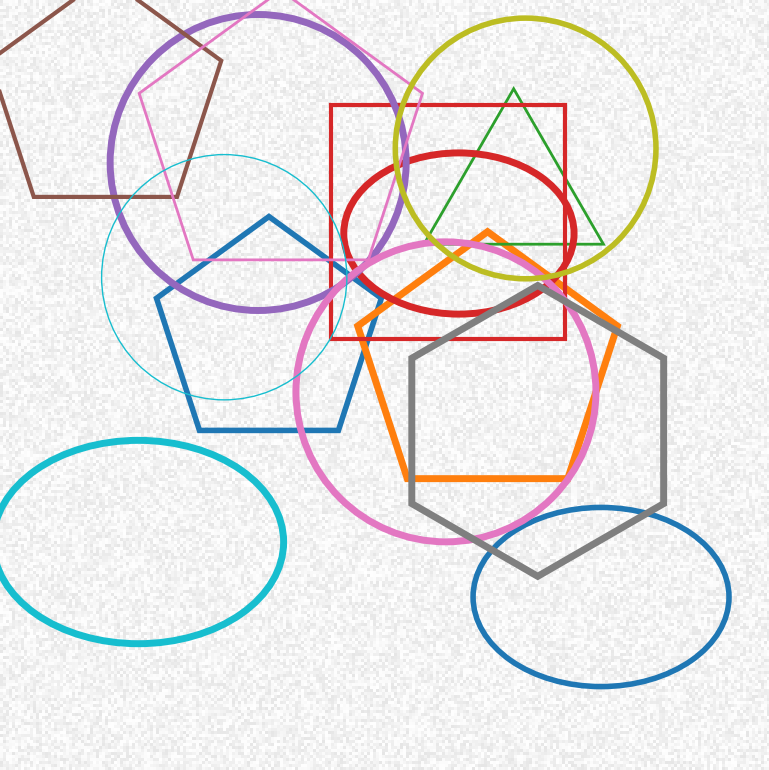[{"shape": "pentagon", "thickness": 2, "radius": 0.77, "center": [0.349, 0.565]}, {"shape": "oval", "thickness": 2, "radius": 0.83, "center": [0.781, 0.225]}, {"shape": "pentagon", "thickness": 2.5, "radius": 0.89, "center": [0.633, 0.522]}, {"shape": "triangle", "thickness": 1, "radius": 0.67, "center": [0.667, 0.75]}, {"shape": "oval", "thickness": 2.5, "radius": 0.75, "center": [0.596, 0.697]}, {"shape": "square", "thickness": 1.5, "radius": 0.76, "center": [0.582, 0.712]}, {"shape": "circle", "thickness": 2.5, "radius": 0.96, "center": [0.335, 0.789]}, {"shape": "pentagon", "thickness": 1.5, "radius": 0.79, "center": [0.137, 0.872]}, {"shape": "circle", "thickness": 2.5, "radius": 0.97, "center": [0.579, 0.491]}, {"shape": "pentagon", "thickness": 1, "radius": 0.97, "center": [0.365, 0.819]}, {"shape": "hexagon", "thickness": 2.5, "radius": 0.94, "center": [0.698, 0.44]}, {"shape": "circle", "thickness": 2, "radius": 0.85, "center": [0.683, 0.807]}, {"shape": "oval", "thickness": 2.5, "radius": 0.94, "center": [0.18, 0.296]}, {"shape": "circle", "thickness": 0.5, "radius": 0.8, "center": [0.291, 0.64]}]